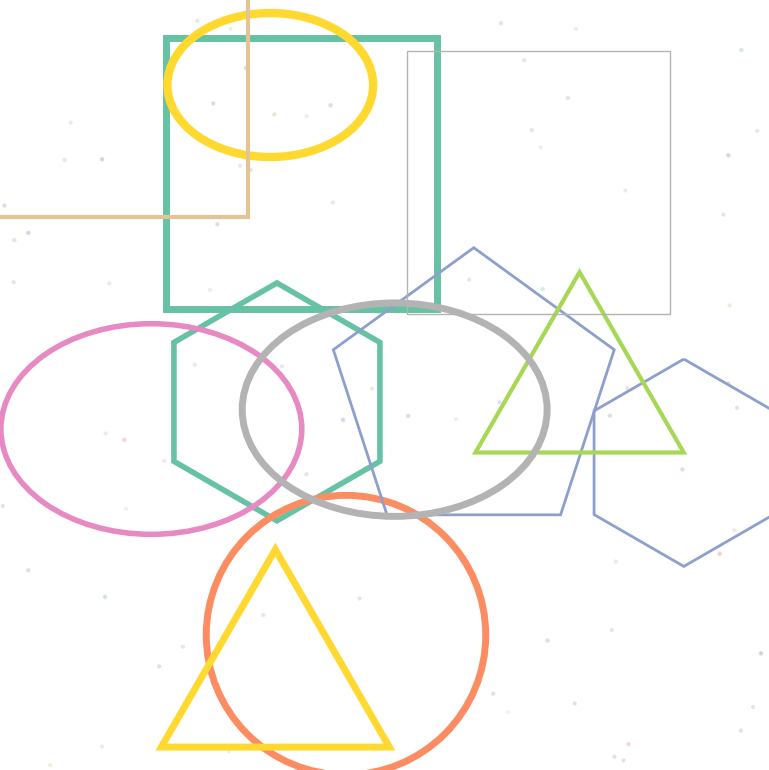[{"shape": "square", "thickness": 2.5, "radius": 0.88, "center": [0.391, 0.775]}, {"shape": "hexagon", "thickness": 2, "radius": 0.77, "center": [0.36, 0.478]}, {"shape": "circle", "thickness": 2.5, "radius": 0.91, "center": [0.449, 0.175]}, {"shape": "pentagon", "thickness": 1, "radius": 0.96, "center": [0.615, 0.487]}, {"shape": "hexagon", "thickness": 1, "radius": 0.67, "center": [0.888, 0.399]}, {"shape": "oval", "thickness": 2, "radius": 0.98, "center": [0.197, 0.443]}, {"shape": "triangle", "thickness": 1.5, "radius": 0.78, "center": [0.753, 0.49]}, {"shape": "triangle", "thickness": 2.5, "radius": 0.86, "center": [0.358, 0.115]}, {"shape": "oval", "thickness": 3, "radius": 0.67, "center": [0.351, 0.89]}, {"shape": "square", "thickness": 1.5, "radius": 0.91, "center": [0.14, 0.9]}, {"shape": "square", "thickness": 0.5, "radius": 0.85, "center": [0.699, 0.763]}, {"shape": "oval", "thickness": 2.5, "radius": 0.99, "center": [0.513, 0.468]}]